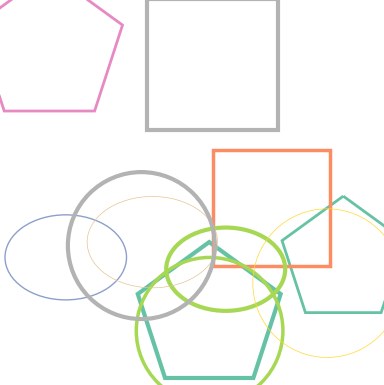[{"shape": "pentagon", "thickness": 3, "radius": 0.98, "center": [0.543, 0.176]}, {"shape": "pentagon", "thickness": 2, "radius": 0.84, "center": [0.892, 0.323]}, {"shape": "square", "thickness": 2.5, "radius": 0.76, "center": [0.704, 0.46]}, {"shape": "oval", "thickness": 1, "radius": 0.79, "center": [0.171, 0.332]}, {"shape": "pentagon", "thickness": 2, "radius": 1.0, "center": [0.128, 0.873]}, {"shape": "oval", "thickness": 3, "radius": 0.77, "center": [0.586, 0.301]}, {"shape": "circle", "thickness": 2.5, "radius": 0.95, "center": [0.544, 0.141]}, {"shape": "circle", "thickness": 0.5, "radius": 0.97, "center": [0.85, 0.265]}, {"shape": "oval", "thickness": 0.5, "radius": 0.85, "center": [0.396, 0.371]}, {"shape": "circle", "thickness": 3, "radius": 0.95, "center": [0.367, 0.362]}, {"shape": "square", "thickness": 3, "radius": 0.85, "center": [0.551, 0.832]}]